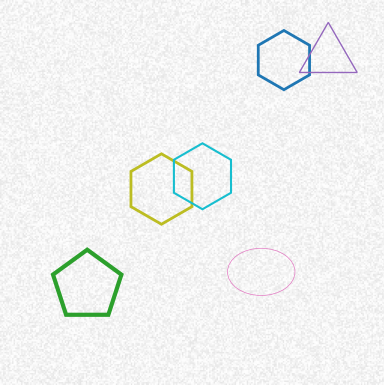[{"shape": "hexagon", "thickness": 2, "radius": 0.38, "center": [0.737, 0.844]}, {"shape": "pentagon", "thickness": 3, "radius": 0.47, "center": [0.227, 0.258]}, {"shape": "triangle", "thickness": 1, "radius": 0.43, "center": [0.853, 0.855]}, {"shape": "oval", "thickness": 0.5, "radius": 0.44, "center": [0.679, 0.294]}, {"shape": "hexagon", "thickness": 2, "radius": 0.46, "center": [0.419, 0.509]}, {"shape": "hexagon", "thickness": 1.5, "radius": 0.43, "center": [0.526, 0.542]}]